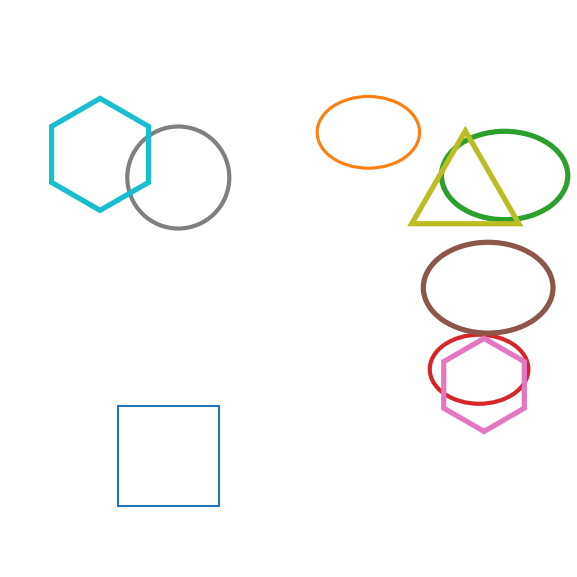[{"shape": "square", "thickness": 1, "radius": 0.43, "center": [0.292, 0.209]}, {"shape": "oval", "thickness": 1.5, "radius": 0.44, "center": [0.638, 0.77]}, {"shape": "oval", "thickness": 2.5, "radius": 0.55, "center": [0.874, 0.695]}, {"shape": "oval", "thickness": 2, "radius": 0.43, "center": [0.83, 0.36]}, {"shape": "oval", "thickness": 2.5, "radius": 0.56, "center": [0.845, 0.501]}, {"shape": "hexagon", "thickness": 2.5, "radius": 0.4, "center": [0.838, 0.333]}, {"shape": "circle", "thickness": 2, "radius": 0.44, "center": [0.309, 0.692]}, {"shape": "triangle", "thickness": 2.5, "radius": 0.54, "center": [0.806, 0.665]}, {"shape": "hexagon", "thickness": 2.5, "radius": 0.48, "center": [0.173, 0.732]}]